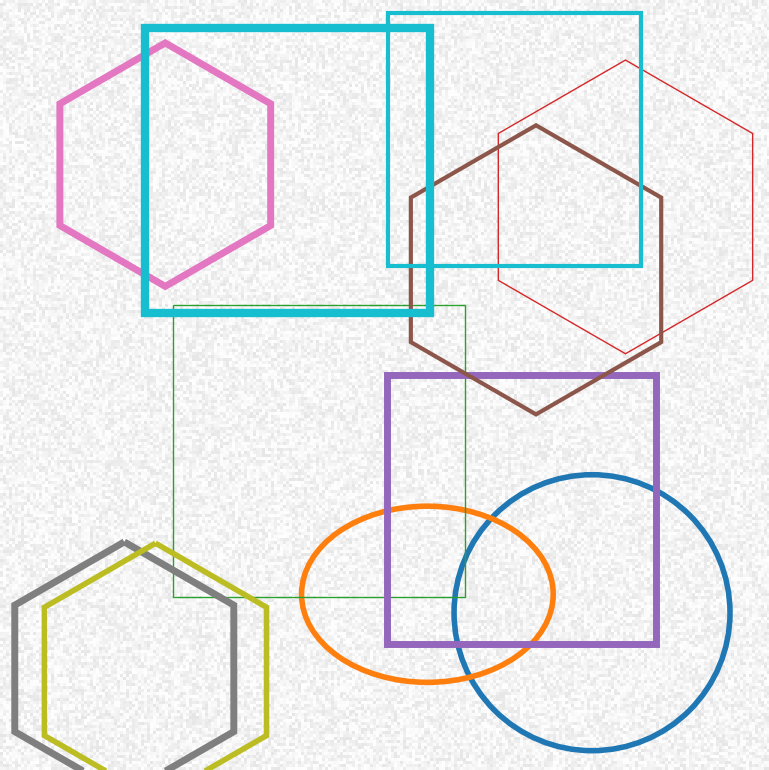[{"shape": "circle", "thickness": 2, "radius": 0.9, "center": [0.769, 0.204]}, {"shape": "oval", "thickness": 2, "radius": 0.82, "center": [0.555, 0.228]}, {"shape": "square", "thickness": 0.5, "radius": 0.95, "center": [0.414, 0.414]}, {"shape": "hexagon", "thickness": 0.5, "radius": 0.95, "center": [0.812, 0.731]}, {"shape": "square", "thickness": 2.5, "radius": 0.87, "center": [0.678, 0.338]}, {"shape": "hexagon", "thickness": 1.5, "radius": 0.94, "center": [0.696, 0.65]}, {"shape": "hexagon", "thickness": 2.5, "radius": 0.79, "center": [0.215, 0.786]}, {"shape": "hexagon", "thickness": 2.5, "radius": 0.82, "center": [0.161, 0.132]}, {"shape": "hexagon", "thickness": 2, "radius": 0.83, "center": [0.202, 0.128]}, {"shape": "square", "thickness": 3, "radius": 0.92, "center": [0.373, 0.778]}, {"shape": "square", "thickness": 1.5, "radius": 0.82, "center": [0.668, 0.819]}]